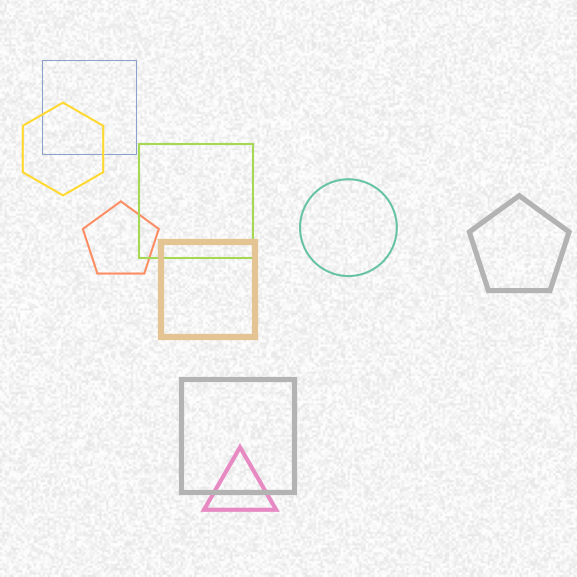[{"shape": "circle", "thickness": 1, "radius": 0.42, "center": [0.603, 0.605]}, {"shape": "pentagon", "thickness": 1, "radius": 0.35, "center": [0.209, 0.581]}, {"shape": "square", "thickness": 0.5, "radius": 0.41, "center": [0.154, 0.814]}, {"shape": "triangle", "thickness": 2, "radius": 0.36, "center": [0.416, 0.152]}, {"shape": "square", "thickness": 1, "radius": 0.49, "center": [0.34, 0.651]}, {"shape": "hexagon", "thickness": 1, "radius": 0.4, "center": [0.109, 0.741]}, {"shape": "square", "thickness": 3, "radius": 0.41, "center": [0.36, 0.497]}, {"shape": "square", "thickness": 2.5, "radius": 0.49, "center": [0.411, 0.245]}, {"shape": "pentagon", "thickness": 2.5, "radius": 0.45, "center": [0.899, 0.569]}]